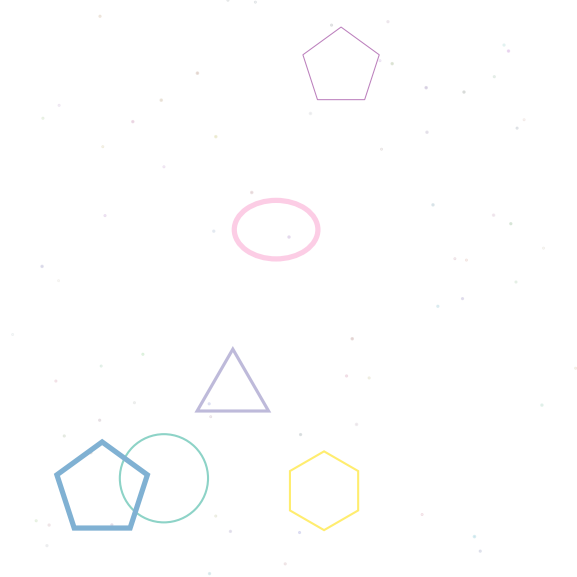[{"shape": "circle", "thickness": 1, "radius": 0.38, "center": [0.284, 0.171]}, {"shape": "triangle", "thickness": 1.5, "radius": 0.36, "center": [0.403, 0.323]}, {"shape": "pentagon", "thickness": 2.5, "radius": 0.41, "center": [0.177, 0.151]}, {"shape": "oval", "thickness": 2.5, "radius": 0.36, "center": [0.478, 0.601]}, {"shape": "pentagon", "thickness": 0.5, "radius": 0.35, "center": [0.591, 0.883]}, {"shape": "hexagon", "thickness": 1, "radius": 0.34, "center": [0.561, 0.149]}]